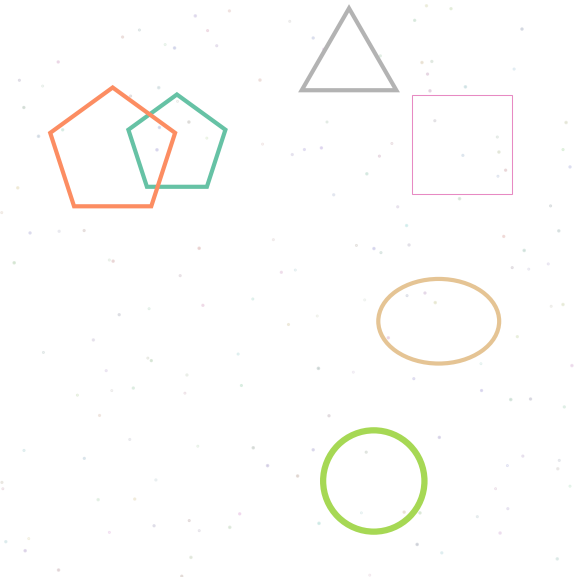[{"shape": "pentagon", "thickness": 2, "radius": 0.44, "center": [0.306, 0.747]}, {"shape": "pentagon", "thickness": 2, "radius": 0.57, "center": [0.195, 0.734]}, {"shape": "square", "thickness": 0.5, "radius": 0.43, "center": [0.799, 0.749]}, {"shape": "circle", "thickness": 3, "radius": 0.44, "center": [0.647, 0.166]}, {"shape": "oval", "thickness": 2, "radius": 0.52, "center": [0.76, 0.443]}, {"shape": "triangle", "thickness": 2, "radius": 0.47, "center": [0.604, 0.89]}]